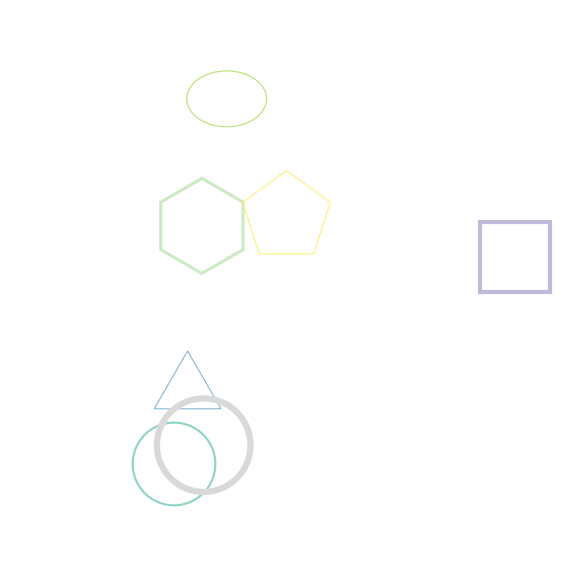[{"shape": "circle", "thickness": 1, "radius": 0.36, "center": [0.301, 0.196]}, {"shape": "square", "thickness": 2, "radius": 0.3, "center": [0.892, 0.554]}, {"shape": "triangle", "thickness": 0.5, "radius": 0.33, "center": [0.325, 0.325]}, {"shape": "oval", "thickness": 0.5, "radius": 0.35, "center": [0.393, 0.828]}, {"shape": "circle", "thickness": 3, "radius": 0.4, "center": [0.353, 0.228]}, {"shape": "hexagon", "thickness": 1.5, "radius": 0.41, "center": [0.35, 0.608]}, {"shape": "pentagon", "thickness": 0.5, "radius": 0.4, "center": [0.496, 0.624]}]